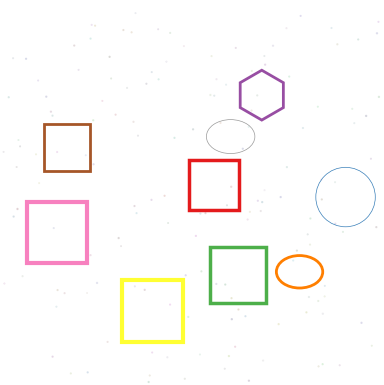[{"shape": "square", "thickness": 2.5, "radius": 0.32, "center": [0.555, 0.52]}, {"shape": "circle", "thickness": 0.5, "radius": 0.39, "center": [0.898, 0.488]}, {"shape": "square", "thickness": 2.5, "radius": 0.36, "center": [0.618, 0.286]}, {"shape": "hexagon", "thickness": 2, "radius": 0.32, "center": [0.68, 0.753]}, {"shape": "oval", "thickness": 2, "radius": 0.3, "center": [0.778, 0.294]}, {"shape": "square", "thickness": 3, "radius": 0.4, "center": [0.396, 0.193]}, {"shape": "square", "thickness": 2, "radius": 0.3, "center": [0.174, 0.616]}, {"shape": "square", "thickness": 3, "radius": 0.39, "center": [0.148, 0.396]}, {"shape": "oval", "thickness": 0.5, "radius": 0.31, "center": [0.599, 0.645]}]